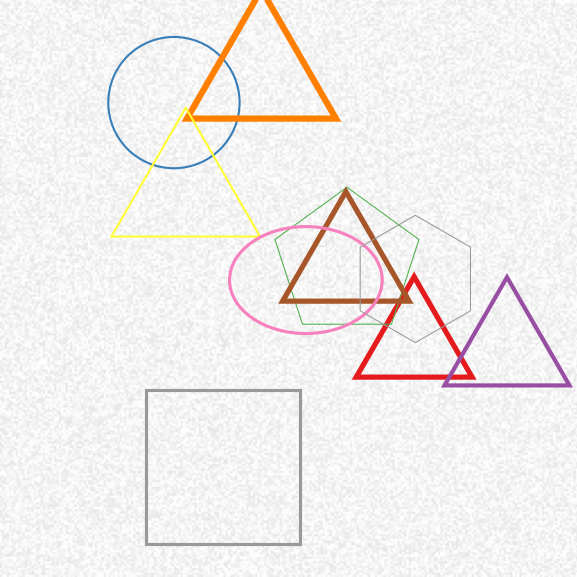[{"shape": "triangle", "thickness": 2.5, "radius": 0.58, "center": [0.717, 0.404]}, {"shape": "circle", "thickness": 1, "radius": 0.57, "center": [0.301, 0.821]}, {"shape": "pentagon", "thickness": 0.5, "radius": 0.66, "center": [0.601, 0.544]}, {"shape": "triangle", "thickness": 2, "radius": 0.62, "center": [0.878, 0.394]}, {"shape": "triangle", "thickness": 3, "radius": 0.74, "center": [0.453, 0.868]}, {"shape": "triangle", "thickness": 1, "radius": 0.74, "center": [0.322, 0.664]}, {"shape": "triangle", "thickness": 2.5, "radius": 0.63, "center": [0.599, 0.541]}, {"shape": "oval", "thickness": 1.5, "radius": 0.66, "center": [0.53, 0.514]}, {"shape": "square", "thickness": 1.5, "radius": 0.67, "center": [0.386, 0.19]}, {"shape": "hexagon", "thickness": 0.5, "radius": 0.55, "center": [0.719, 0.516]}]